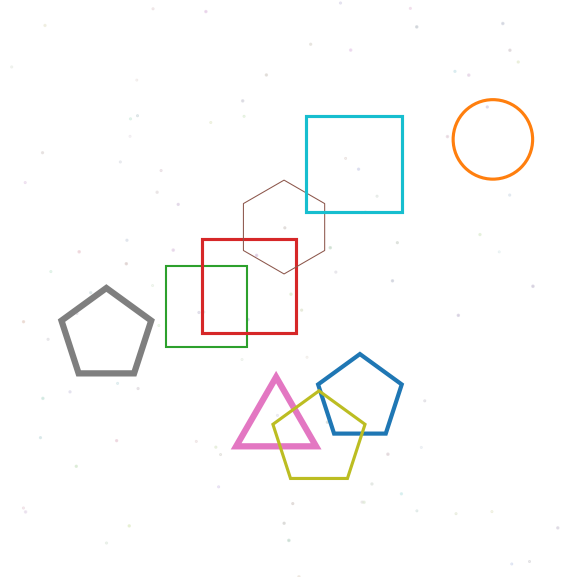[{"shape": "pentagon", "thickness": 2, "radius": 0.38, "center": [0.623, 0.31]}, {"shape": "circle", "thickness": 1.5, "radius": 0.34, "center": [0.853, 0.758]}, {"shape": "square", "thickness": 1, "radius": 0.35, "center": [0.357, 0.469]}, {"shape": "square", "thickness": 1.5, "radius": 0.41, "center": [0.432, 0.504]}, {"shape": "hexagon", "thickness": 0.5, "radius": 0.41, "center": [0.492, 0.606]}, {"shape": "triangle", "thickness": 3, "radius": 0.4, "center": [0.478, 0.266]}, {"shape": "pentagon", "thickness": 3, "radius": 0.41, "center": [0.184, 0.419]}, {"shape": "pentagon", "thickness": 1.5, "radius": 0.42, "center": [0.552, 0.238]}, {"shape": "square", "thickness": 1.5, "radius": 0.42, "center": [0.614, 0.715]}]